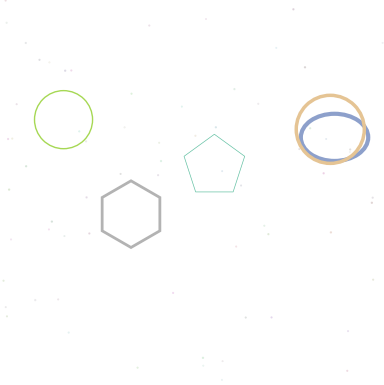[{"shape": "pentagon", "thickness": 0.5, "radius": 0.41, "center": [0.557, 0.568]}, {"shape": "oval", "thickness": 3, "radius": 0.44, "center": [0.869, 0.643]}, {"shape": "circle", "thickness": 1, "radius": 0.38, "center": [0.165, 0.689]}, {"shape": "circle", "thickness": 2.5, "radius": 0.44, "center": [0.858, 0.664]}, {"shape": "hexagon", "thickness": 2, "radius": 0.43, "center": [0.34, 0.444]}]